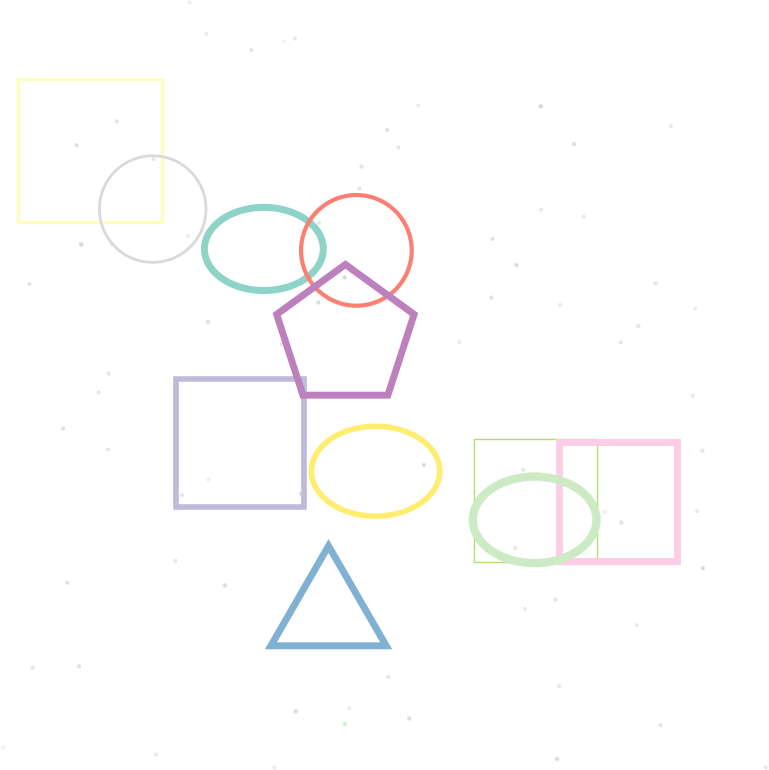[{"shape": "oval", "thickness": 2.5, "radius": 0.39, "center": [0.343, 0.677]}, {"shape": "square", "thickness": 1, "radius": 0.47, "center": [0.117, 0.805]}, {"shape": "square", "thickness": 2, "radius": 0.42, "center": [0.311, 0.425]}, {"shape": "circle", "thickness": 1.5, "radius": 0.36, "center": [0.463, 0.675]}, {"shape": "triangle", "thickness": 2.5, "radius": 0.43, "center": [0.427, 0.205]}, {"shape": "square", "thickness": 0.5, "radius": 0.4, "center": [0.696, 0.35]}, {"shape": "square", "thickness": 2.5, "radius": 0.38, "center": [0.802, 0.349]}, {"shape": "circle", "thickness": 1, "radius": 0.35, "center": [0.198, 0.728]}, {"shape": "pentagon", "thickness": 2.5, "radius": 0.47, "center": [0.449, 0.563]}, {"shape": "oval", "thickness": 3, "radius": 0.4, "center": [0.694, 0.325]}, {"shape": "oval", "thickness": 2, "radius": 0.42, "center": [0.488, 0.388]}]